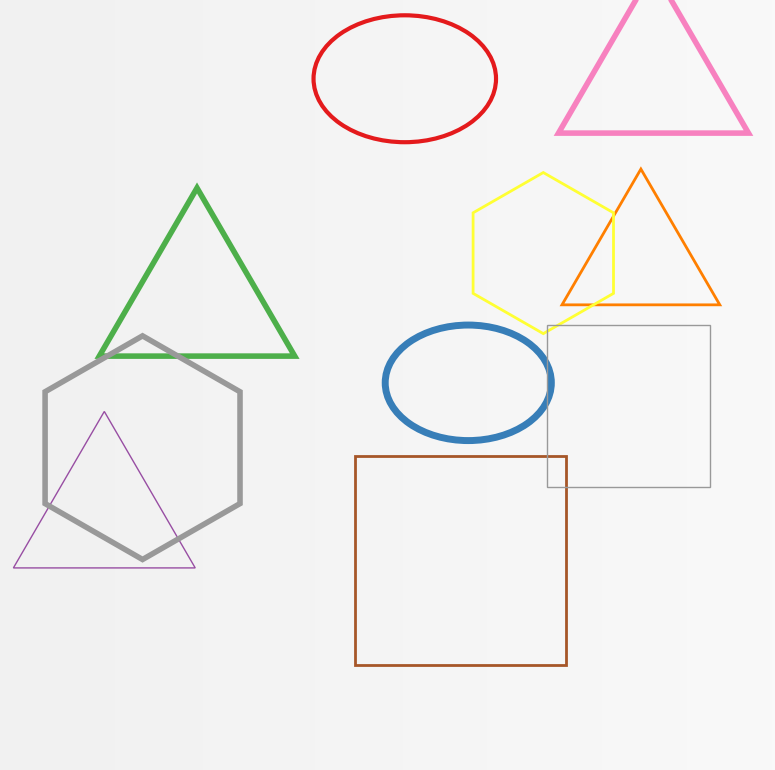[{"shape": "oval", "thickness": 1.5, "radius": 0.59, "center": [0.522, 0.898]}, {"shape": "oval", "thickness": 2.5, "radius": 0.54, "center": [0.604, 0.503]}, {"shape": "triangle", "thickness": 2, "radius": 0.73, "center": [0.254, 0.61]}, {"shape": "triangle", "thickness": 0.5, "radius": 0.68, "center": [0.135, 0.33]}, {"shape": "triangle", "thickness": 1, "radius": 0.59, "center": [0.827, 0.663]}, {"shape": "hexagon", "thickness": 1, "radius": 0.52, "center": [0.701, 0.671]}, {"shape": "square", "thickness": 1, "radius": 0.68, "center": [0.595, 0.272]}, {"shape": "triangle", "thickness": 2, "radius": 0.71, "center": [0.843, 0.898]}, {"shape": "square", "thickness": 0.5, "radius": 0.53, "center": [0.811, 0.472]}, {"shape": "hexagon", "thickness": 2, "radius": 0.73, "center": [0.184, 0.419]}]